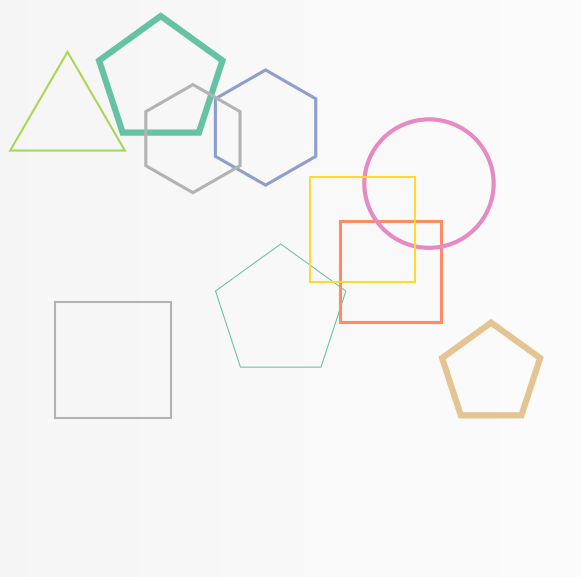[{"shape": "pentagon", "thickness": 3, "radius": 0.56, "center": [0.277, 0.86]}, {"shape": "pentagon", "thickness": 0.5, "radius": 0.59, "center": [0.483, 0.459]}, {"shape": "square", "thickness": 1.5, "radius": 0.44, "center": [0.672, 0.529]}, {"shape": "hexagon", "thickness": 1.5, "radius": 0.5, "center": [0.457, 0.778]}, {"shape": "circle", "thickness": 2, "radius": 0.56, "center": [0.738, 0.681]}, {"shape": "triangle", "thickness": 1, "radius": 0.57, "center": [0.116, 0.795]}, {"shape": "square", "thickness": 1, "radius": 0.45, "center": [0.623, 0.602]}, {"shape": "pentagon", "thickness": 3, "radius": 0.44, "center": [0.845, 0.352]}, {"shape": "square", "thickness": 1, "radius": 0.5, "center": [0.194, 0.376]}, {"shape": "hexagon", "thickness": 1.5, "radius": 0.47, "center": [0.332, 0.759]}]